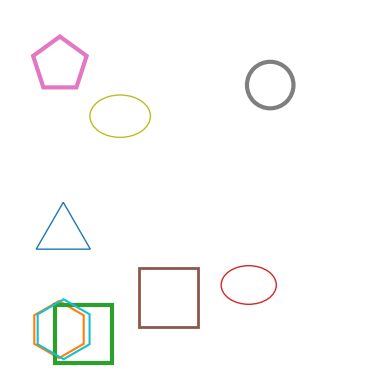[{"shape": "triangle", "thickness": 1, "radius": 0.41, "center": [0.164, 0.393]}, {"shape": "hexagon", "thickness": 1.5, "radius": 0.37, "center": [0.153, 0.144]}, {"shape": "square", "thickness": 3, "radius": 0.37, "center": [0.217, 0.133]}, {"shape": "oval", "thickness": 1, "radius": 0.36, "center": [0.646, 0.26]}, {"shape": "square", "thickness": 2, "radius": 0.38, "center": [0.438, 0.228]}, {"shape": "pentagon", "thickness": 3, "radius": 0.37, "center": [0.156, 0.832]}, {"shape": "circle", "thickness": 3, "radius": 0.3, "center": [0.702, 0.779]}, {"shape": "oval", "thickness": 1, "radius": 0.39, "center": [0.312, 0.698]}, {"shape": "hexagon", "thickness": 1.5, "radius": 0.39, "center": [0.165, 0.145]}]